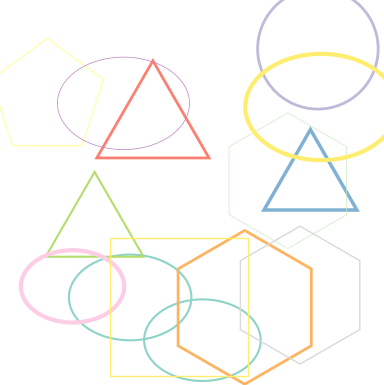[{"shape": "oval", "thickness": 1.5, "radius": 0.8, "center": [0.338, 0.227]}, {"shape": "oval", "thickness": 1.5, "radius": 0.76, "center": [0.526, 0.116]}, {"shape": "pentagon", "thickness": 1, "radius": 0.77, "center": [0.123, 0.746]}, {"shape": "circle", "thickness": 2, "radius": 0.78, "center": [0.826, 0.873]}, {"shape": "triangle", "thickness": 2, "radius": 0.84, "center": [0.397, 0.674]}, {"shape": "triangle", "thickness": 2.5, "radius": 0.7, "center": [0.806, 0.524]}, {"shape": "hexagon", "thickness": 2, "radius": 1.0, "center": [0.636, 0.202]}, {"shape": "triangle", "thickness": 1.5, "radius": 0.73, "center": [0.246, 0.407]}, {"shape": "oval", "thickness": 3, "radius": 0.67, "center": [0.188, 0.256]}, {"shape": "hexagon", "thickness": 1, "radius": 0.9, "center": [0.779, 0.233]}, {"shape": "oval", "thickness": 0.5, "radius": 0.86, "center": [0.321, 0.732]}, {"shape": "hexagon", "thickness": 0.5, "radius": 0.88, "center": [0.748, 0.531]}, {"shape": "square", "thickness": 1, "radius": 0.89, "center": [0.466, 0.203]}, {"shape": "oval", "thickness": 3, "radius": 0.99, "center": [0.834, 0.722]}]